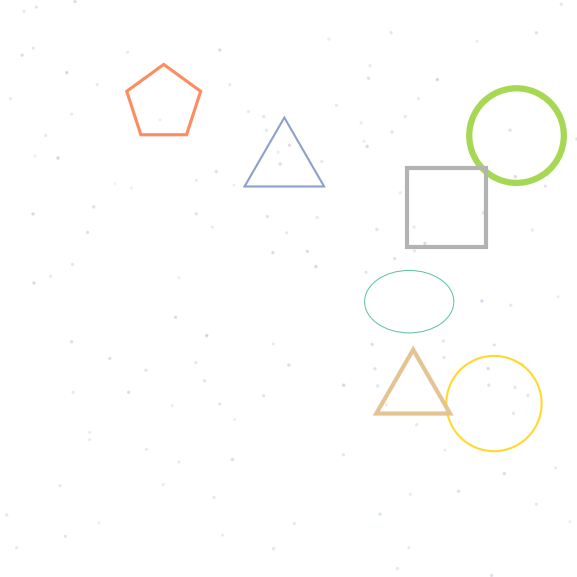[{"shape": "oval", "thickness": 0.5, "radius": 0.39, "center": [0.709, 0.477]}, {"shape": "pentagon", "thickness": 1.5, "radius": 0.34, "center": [0.283, 0.82]}, {"shape": "triangle", "thickness": 1, "radius": 0.4, "center": [0.492, 0.716]}, {"shape": "circle", "thickness": 3, "radius": 0.41, "center": [0.894, 0.764]}, {"shape": "circle", "thickness": 1, "radius": 0.41, "center": [0.855, 0.3]}, {"shape": "triangle", "thickness": 2, "radius": 0.37, "center": [0.715, 0.32]}, {"shape": "square", "thickness": 2, "radius": 0.34, "center": [0.773, 0.64]}]